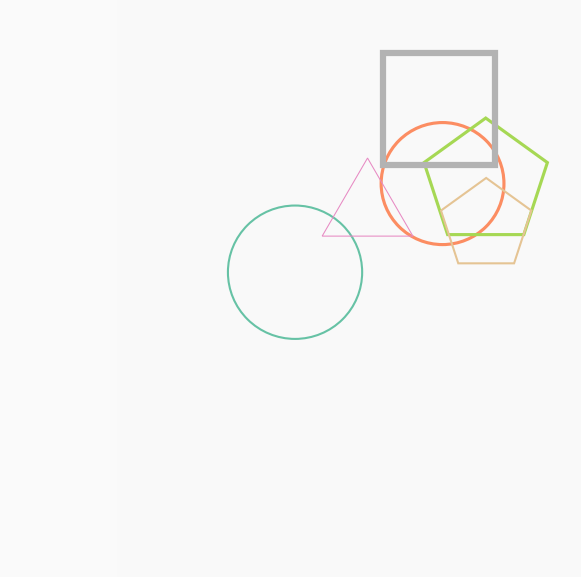[{"shape": "circle", "thickness": 1, "radius": 0.58, "center": [0.508, 0.528]}, {"shape": "circle", "thickness": 1.5, "radius": 0.53, "center": [0.761, 0.681]}, {"shape": "triangle", "thickness": 0.5, "radius": 0.45, "center": [0.632, 0.635]}, {"shape": "pentagon", "thickness": 1.5, "radius": 0.56, "center": [0.836, 0.683]}, {"shape": "pentagon", "thickness": 1, "radius": 0.41, "center": [0.836, 0.609]}, {"shape": "square", "thickness": 3, "radius": 0.48, "center": [0.755, 0.811]}]